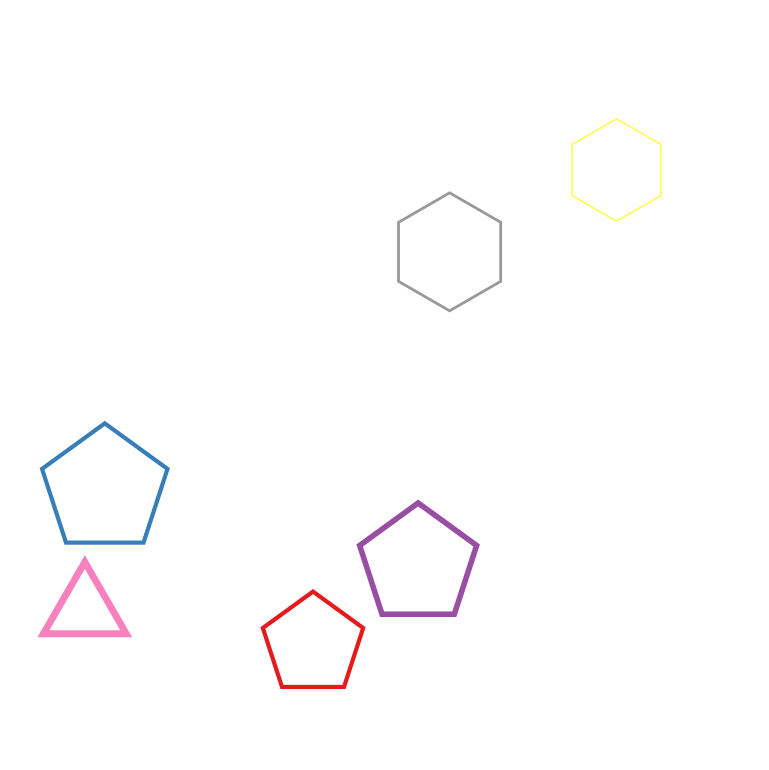[{"shape": "pentagon", "thickness": 1.5, "radius": 0.34, "center": [0.407, 0.163]}, {"shape": "pentagon", "thickness": 1.5, "radius": 0.43, "center": [0.136, 0.365]}, {"shape": "pentagon", "thickness": 2, "radius": 0.4, "center": [0.543, 0.267]}, {"shape": "hexagon", "thickness": 0.5, "radius": 0.33, "center": [0.801, 0.779]}, {"shape": "triangle", "thickness": 2.5, "radius": 0.31, "center": [0.11, 0.208]}, {"shape": "hexagon", "thickness": 1, "radius": 0.38, "center": [0.584, 0.673]}]